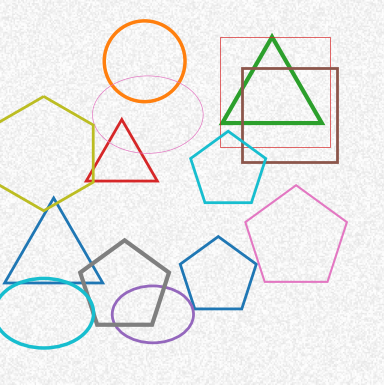[{"shape": "pentagon", "thickness": 2, "radius": 0.52, "center": [0.567, 0.282]}, {"shape": "triangle", "thickness": 2, "radius": 0.74, "center": [0.139, 0.339]}, {"shape": "circle", "thickness": 2.5, "radius": 0.52, "center": [0.376, 0.841]}, {"shape": "triangle", "thickness": 3, "radius": 0.75, "center": [0.707, 0.755]}, {"shape": "triangle", "thickness": 2, "radius": 0.53, "center": [0.316, 0.583]}, {"shape": "square", "thickness": 0.5, "radius": 0.71, "center": [0.714, 0.762]}, {"shape": "oval", "thickness": 2, "radius": 0.53, "center": [0.397, 0.183]}, {"shape": "square", "thickness": 2, "radius": 0.62, "center": [0.752, 0.701]}, {"shape": "pentagon", "thickness": 1.5, "radius": 0.69, "center": [0.769, 0.38]}, {"shape": "oval", "thickness": 0.5, "radius": 0.72, "center": [0.384, 0.702]}, {"shape": "pentagon", "thickness": 3, "radius": 0.61, "center": [0.324, 0.255]}, {"shape": "hexagon", "thickness": 2, "radius": 0.74, "center": [0.114, 0.601]}, {"shape": "oval", "thickness": 2.5, "radius": 0.65, "center": [0.114, 0.186]}, {"shape": "pentagon", "thickness": 2, "radius": 0.51, "center": [0.593, 0.557]}]